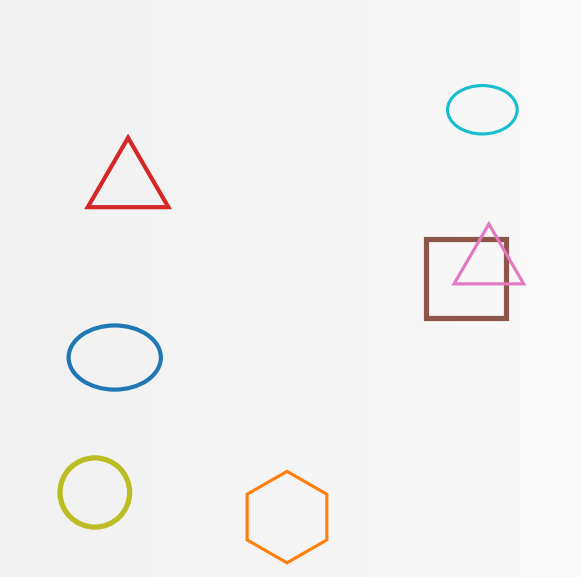[{"shape": "oval", "thickness": 2, "radius": 0.4, "center": [0.197, 0.38]}, {"shape": "hexagon", "thickness": 1.5, "radius": 0.4, "center": [0.494, 0.104]}, {"shape": "triangle", "thickness": 2, "radius": 0.4, "center": [0.22, 0.68]}, {"shape": "square", "thickness": 2.5, "radius": 0.34, "center": [0.801, 0.517]}, {"shape": "triangle", "thickness": 1.5, "radius": 0.35, "center": [0.841, 0.542]}, {"shape": "circle", "thickness": 2.5, "radius": 0.3, "center": [0.163, 0.146]}, {"shape": "oval", "thickness": 1.5, "radius": 0.3, "center": [0.83, 0.809]}]